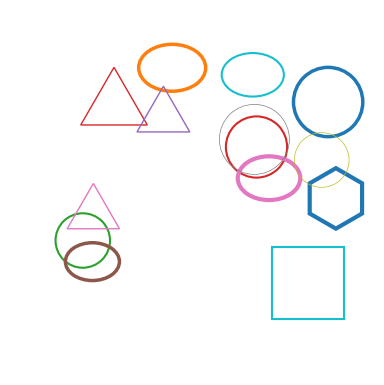[{"shape": "circle", "thickness": 2.5, "radius": 0.45, "center": [0.852, 0.735]}, {"shape": "hexagon", "thickness": 3, "radius": 0.39, "center": [0.872, 0.485]}, {"shape": "oval", "thickness": 2.5, "radius": 0.43, "center": [0.447, 0.824]}, {"shape": "circle", "thickness": 1.5, "radius": 0.35, "center": [0.215, 0.375]}, {"shape": "circle", "thickness": 1.5, "radius": 0.4, "center": [0.666, 0.618]}, {"shape": "triangle", "thickness": 1, "radius": 0.5, "center": [0.296, 0.725]}, {"shape": "triangle", "thickness": 1, "radius": 0.4, "center": [0.424, 0.697]}, {"shape": "oval", "thickness": 2.5, "radius": 0.35, "center": [0.24, 0.32]}, {"shape": "oval", "thickness": 3, "radius": 0.41, "center": [0.699, 0.537]}, {"shape": "triangle", "thickness": 1, "radius": 0.39, "center": [0.242, 0.445]}, {"shape": "circle", "thickness": 0.5, "radius": 0.45, "center": [0.661, 0.638]}, {"shape": "circle", "thickness": 0.5, "radius": 0.36, "center": [0.836, 0.584]}, {"shape": "oval", "thickness": 1.5, "radius": 0.4, "center": [0.657, 0.806]}, {"shape": "square", "thickness": 1.5, "radius": 0.47, "center": [0.8, 0.266]}]